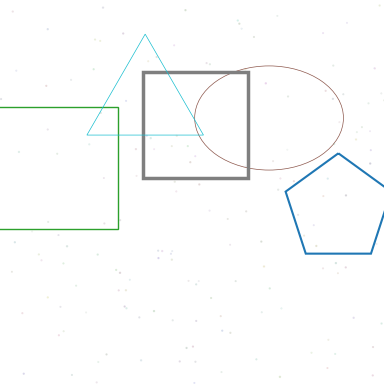[{"shape": "pentagon", "thickness": 1.5, "radius": 0.72, "center": [0.879, 0.458]}, {"shape": "square", "thickness": 1, "radius": 0.79, "center": [0.15, 0.564]}, {"shape": "oval", "thickness": 0.5, "radius": 0.97, "center": [0.699, 0.694]}, {"shape": "square", "thickness": 2.5, "radius": 0.69, "center": [0.507, 0.675]}, {"shape": "triangle", "thickness": 0.5, "radius": 0.87, "center": [0.377, 0.737]}]